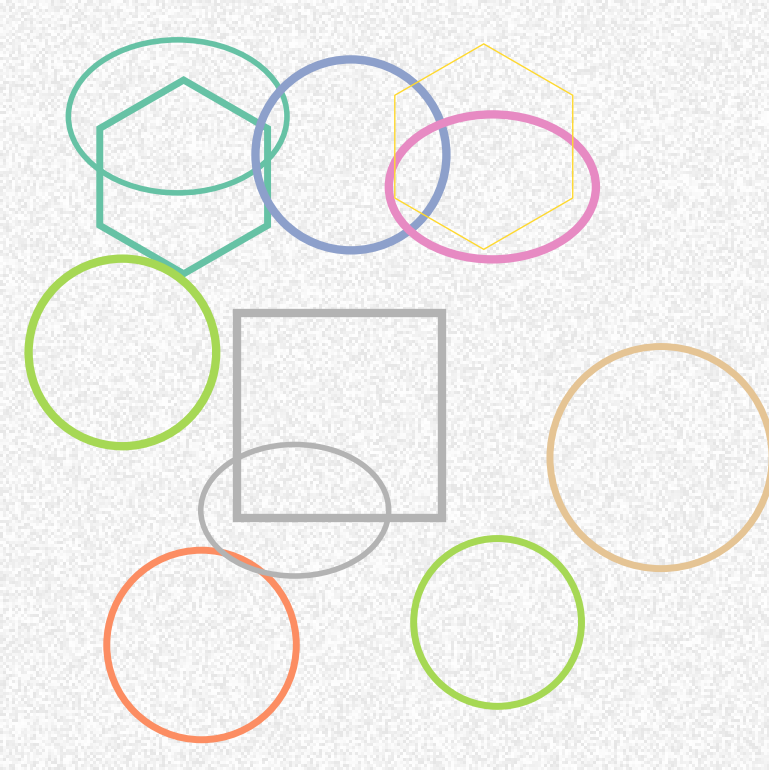[{"shape": "hexagon", "thickness": 2.5, "radius": 0.63, "center": [0.239, 0.77]}, {"shape": "oval", "thickness": 2, "radius": 0.71, "center": [0.231, 0.849]}, {"shape": "circle", "thickness": 2.5, "radius": 0.62, "center": [0.262, 0.162]}, {"shape": "circle", "thickness": 3, "radius": 0.62, "center": [0.456, 0.799]}, {"shape": "oval", "thickness": 3, "radius": 0.67, "center": [0.639, 0.757]}, {"shape": "circle", "thickness": 2.5, "radius": 0.54, "center": [0.646, 0.192]}, {"shape": "circle", "thickness": 3, "radius": 0.61, "center": [0.159, 0.542]}, {"shape": "hexagon", "thickness": 0.5, "radius": 0.67, "center": [0.628, 0.81]}, {"shape": "circle", "thickness": 2.5, "radius": 0.72, "center": [0.858, 0.406]}, {"shape": "square", "thickness": 3, "radius": 0.67, "center": [0.44, 0.46]}, {"shape": "oval", "thickness": 2, "radius": 0.61, "center": [0.383, 0.337]}]